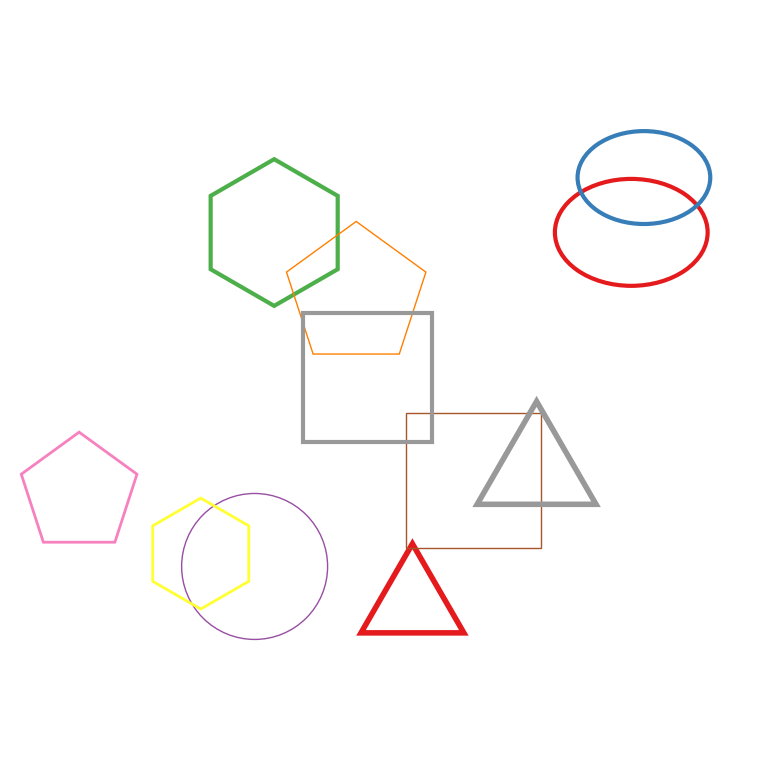[{"shape": "triangle", "thickness": 2, "radius": 0.39, "center": [0.536, 0.217]}, {"shape": "oval", "thickness": 1.5, "radius": 0.5, "center": [0.82, 0.698]}, {"shape": "oval", "thickness": 1.5, "radius": 0.43, "center": [0.836, 0.769]}, {"shape": "hexagon", "thickness": 1.5, "radius": 0.48, "center": [0.356, 0.698]}, {"shape": "circle", "thickness": 0.5, "radius": 0.47, "center": [0.331, 0.264]}, {"shape": "pentagon", "thickness": 0.5, "radius": 0.48, "center": [0.463, 0.617]}, {"shape": "hexagon", "thickness": 1, "radius": 0.36, "center": [0.261, 0.281]}, {"shape": "square", "thickness": 0.5, "radius": 0.44, "center": [0.615, 0.376]}, {"shape": "pentagon", "thickness": 1, "radius": 0.39, "center": [0.103, 0.36]}, {"shape": "triangle", "thickness": 2, "radius": 0.45, "center": [0.697, 0.39]}, {"shape": "square", "thickness": 1.5, "radius": 0.42, "center": [0.477, 0.51]}]